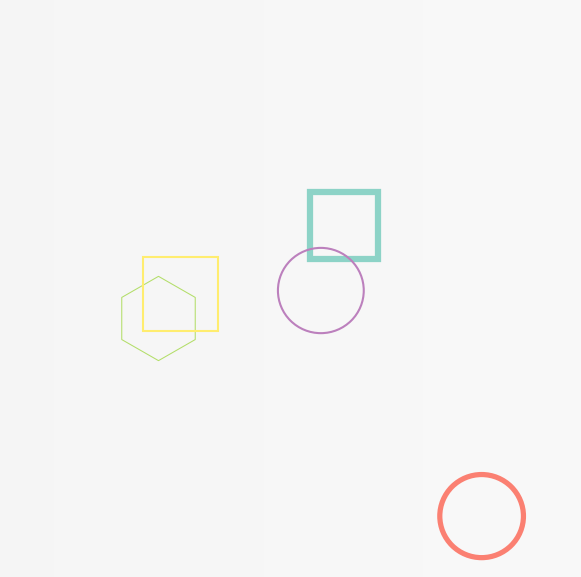[{"shape": "square", "thickness": 3, "radius": 0.29, "center": [0.592, 0.609]}, {"shape": "circle", "thickness": 2.5, "radius": 0.36, "center": [0.829, 0.105]}, {"shape": "hexagon", "thickness": 0.5, "radius": 0.36, "center": [0.273, 0.448]}, {"shape": "circle", "thickness": 1, "radius": 0.37, "center": [0.552, 0.496]}, {"shape": "square", "thickness": 1, "radius": 0.32, "center": [0.31, 0.49]}]